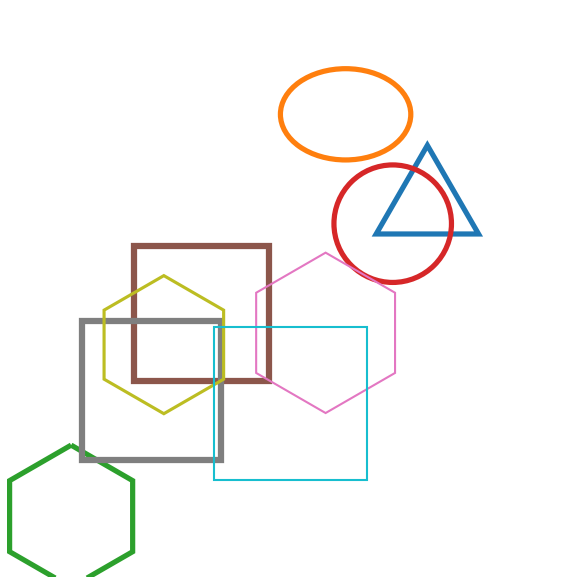[{"shape": "triangle", "thickness": 2.5, "radius": 0.51, "center": [0.74, 0.645]}, {"shape": "oval", "thickness": 2.5, "radius": 0.56, "center": [0.598, 0.801]}, {"shape": "hexagon", "thickness": 2.5, "radius": 0.62, "center": [0.123, 0.105]}, {"shape": "circle", "thickness": 2.5, "radius": 0.51, "center": [0.68, 0.612]}, {"shape": "square", "thickness": 3, "radius": 0.58, "center": [0.349, 0.456]}, {"shape": "hexagon", "thickness": 1, "radius": 0.69, "center": [0.564, 0.423]}, {"shape": "square", "thickness": 3, "radius": 0.6, "center": [0.263, 0.322]}, {"shape": "hexagon", "thickness": 1.5, "radius": 0.6, "center": [0.284, 0.402]}, {"shape": "square", "thickness": 1, "radius": 0.66, "center": [0.503, 0.3]}]